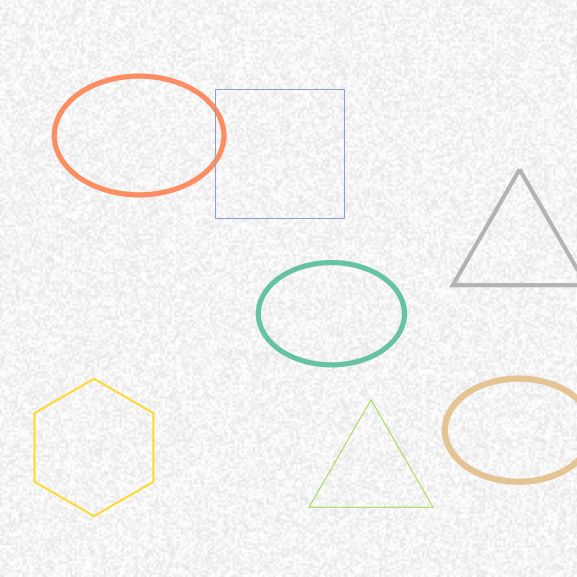[{"shape": "oval", "thickness": 2.5, "radius": 0.63, "center": [0.574, 0.456]}, {"shape": "oval", "thickness": 2.5, "radius": 0.73, "center": [0.241, 0.765]}, {"shape": "square", "thickness": 0.5, "radius": 0.56, "center": [0.484, 0.733]}, {"shape": "triangle", "thickness": 0.5, "radius": 0.62, "center": [0.642, 0.183]}, {"shape": "hexagon", "thickness": 1, "radius": 0.59, "center": [0.163, 0.224]}, {"shape": "oval", "thickness": 3, "radius": 0.64, "center": [0.898, 0.254]}, {"shape": "triangle", "thickness": 2, "radius": 0.67, "center": [0.9, 0.572]}]